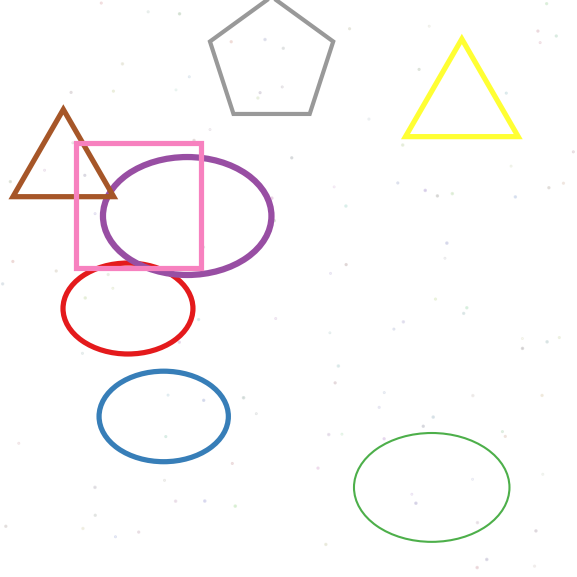[{"shape": "oval", "thickness": 2.5, "radius": 0.56, "center": [0.222, 0.465]}, {"shape": "oval", "thickness": 2.5, "radius": 0.56, "center": [0.283, 0.278]}, {"shape": "oval", "thickness": 1, "radius": 0.67, "center": [0.748, 0.155]}, {"shape": "oval", "thickness": 3, "radius": 0.73, "center": [0.324, 0.625]}, {"shape": "triangle", "thickness": 2.5, "radius": 0.56, "center": [0.8, 0.819]}, {"shape": "triangle", "thickness": 2.5, "radius": 0.5, "center": [0.11, 0.709]}, {"shape": "square", "thickness": 2.5, "radius": 0.54, "center": [0.24, 0.643]}, {"shape": "pentagon", "thickness": 2, "radius": 0.56, "center": [0.47, 0.893]}]